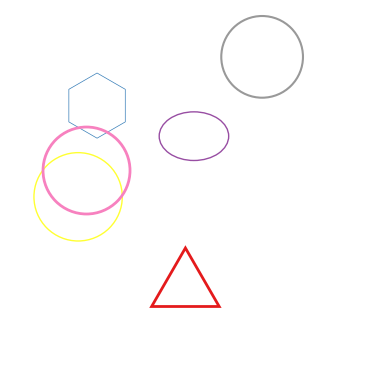[{"shape": "triangle", "thickness": 2, "radius": 0.51, "center": [0.482, 0.255]}, {"shape": "hexagon", "thickness": 0.5, "radius": 0.42, "center": [0.252, 0.726]}, {"shape": "oval", "thickness": 1, "radius": 0.45, "center": [0.504, 0.646]}, {"shape": "circle", "thickness": 1, "radius": 0.57, "center": [0.203, 0.489]}, {"shape": "circle", "thickness": 2, "radius": 0.56, "center": [0.225, 0.557]}, {"shape": "circle", "thickness": 1.5, "radius": 0.53, "center": [0.681, 0.852]}]